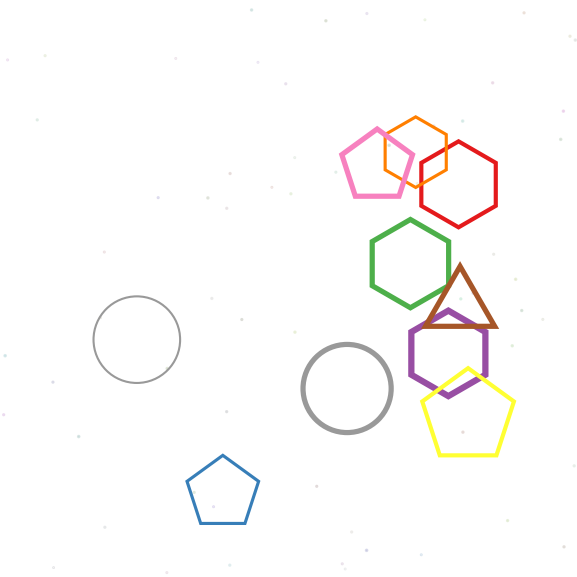[{"shape": "hexagon", "thickness": 2, "radius": 0.37, "center": [0.794, 0.68]}, {"shape": "pentagon", "thickness": 1.5, "radius": 0.33, "center": [0.386, 0.145]}, {"shape": "hexagon", "thickness": 2.5, "radius": 0.38, "center": [0.711, 0.543]}, {"shape": "hexagon", "thickness": 3, "radius": 0.37, "center": [0.776, 0.387]}, {"shape": "hexagon", "thickness": 1.5, "radius": 0.31, "center": [0.72, 0.736]}, {"shape": "pentagon", "thickness": 2, "radius": 0.42, "center": [0.811, 0.278]}, {"shape": "triangle", "thickness": 2.5, "radius": 0.35, "center": [0.797, 0.469]}, {"shape": "pentagon", "thickness": 2.5, "radius": 0.32, "center": [0.653, 0.711]}, {"shape": "circle", "thickness": 1, "radius": 0.37, "center": [0.237, 0.411]}, {"shape": "circle", "thickness": 2.5, "radius": 0.38, "center": [0.601, 0.326]}]